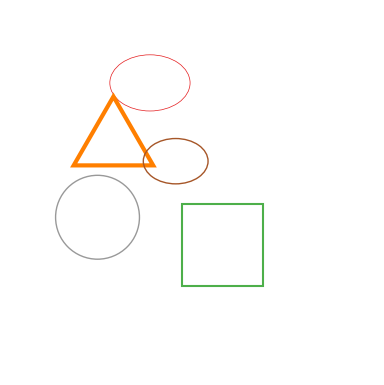[{"shape": "oval", "thickness": 0.5, "radius": 0.52, "center": [0.39, 0.785]}, {"shape": "square", "thickness": 1.5, "radius": 0.53, "center": [0.578, 0.364]}, {"shape": "triangle", "thickness": 3, "radius": 0.6, "center": [0.295, 0.63]}, {"shape": "oval", "thickness": 1, "radius": 0.42, "center": [0.456, 0.581]}, {"shape": "circle", "thickness": 1, "radius": 0.54, "center": [0.253, 0.436]}]